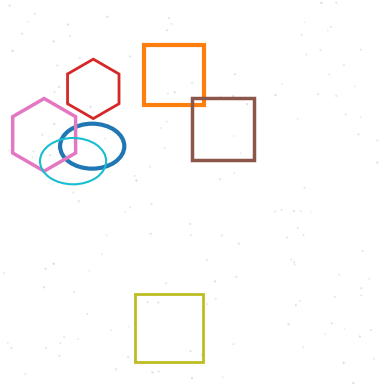[{"shape": "oval", "thickness": 3, "radius": 0.42, "center": [0.239, 0.62]}, {"shape": "square", "thickness": 3, "radius": 0.39, "center": [0.452, 0.806]}, {"shape": "hexagon", "thickness": 2, "radius": 0.39, "center": [0.242, 0.769]}, {"shape": "square", "thickness": 2.5, "radius": 0.41, "center": [0.579, 0.665]}, {"shape": "hexagon", "thickness": 2.5, "radius": 0.47, "center": [0.115, 0.65]}, {"shape": "square", "thickness": 2, "radius": 0.44, "center": [0.439, 0.149]}, {"shape": "oval", "thickness": 1.5, "radius": 0.43, "center": [0.19, 0.581]}]